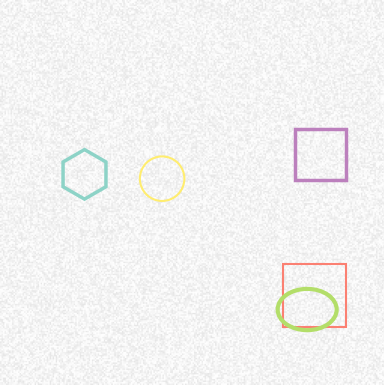[{"shape": "hexagon", "thickness": 2.5, "radius": 0.32, "center": [0.219, 0.547]}, {"shape": "square", "thickness": 1.5, "radius": 0.41, "center": [0.816, 0.233]}, {"shape": "oval", "thickness": 3, "radius": 0.38, "center": [0.798, 0.196]}, {"shape": "square", "thickness": 2.5, "radius": 0.33, "center": [0.832, 0.599]}, {"shape": "circle", "thickness": 1.5, "radius": 0.29, "center": [0.421, 0.536]}]